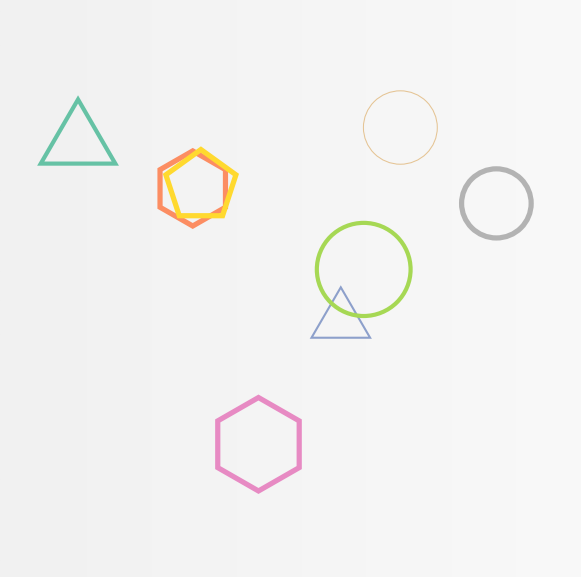[{"shape": "triangle", "thickness": 2, "radius": 0.37, "center": [0.134, 0.753]}, {"shape": "hexagon", "thickness": 2.5, "radius": 0.33, "center": [0.332, 0.673]}, {"shape": "triangle", "thickness": 1, "radius": 0.29, "center": [0.586, 0.443]}, {"shape": "hexagon", "thickness": 2.5, "radius": 0.4, "center": [0.445, 0.23]}, {"shape": "circle", "thickness": 2, "radius": 0.4, "center": [0.626, 0.533]}, {"shape": "pentagon", "thickness": 2.5, "radius": 0.32, "center": [0.346, 0.677]}, {"shape": "circle", "thickness": 0.5, "radius": 0.32, "center": [0.689, 0.778]}, {"shape": "circle", "thickness": 2.5, "radius": 0.3, "center": [0.854, 0.647]}]